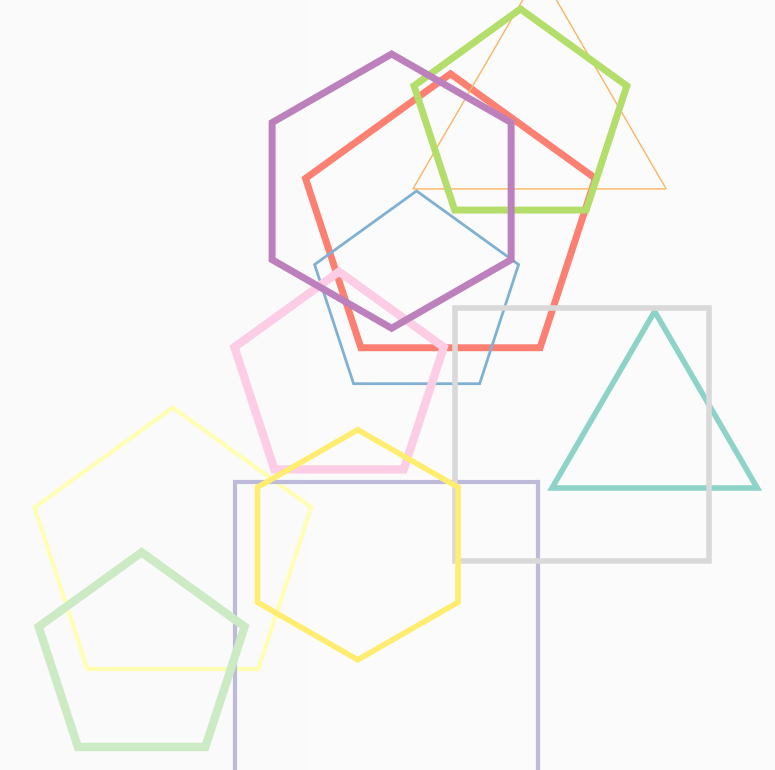[{"shape": "triangle", "thickness": 2, "radius": 0.76, "center": [0.845, 0.443]}, {"shape": "pentagon", "thickness": 1.5, "radius": 0.94, "center": [0.223, 0.283]}, {"shape": "square", "thickness": 1.5, "radius": 0.98, "center": [0.499, 0.179]}, {"shape": "pentagon", "thickness": 2.5, "radius": 0.98, "center": [0.581, 0.707]}, {"shape": "pentagon", "thickness": 1, "radius": 0.69, "center": [0.538, 0.614]}, {"shape": "triangle", "thickness": 0.5, "radius": 0.94, "center": [0.696, 0.849]}, {"shape": "pentagon", "thickness": 2.5, "radius": 0.72, "center": [0.672, 0.844]}, {"shape": "pentagon", "thickness": 3, "radius": 0.71, "center": [0.438, 0.505]}, {"shape": "square", "thickness": 2, "radius": 0.82, "center": [0.751, 0.436]}, {"shape": "hexagon", "thickness": 2.5, "radius": 0.89, "center": [0.505, 0.752]}, {"shape": "pentagon", "thickness": 3, "radius": 0.7, "center": [0.183, 0.143]}, {"shape": "hexagon", "thickness": 2, "radius": 0.75, "center": [0.462, 0.292]}]